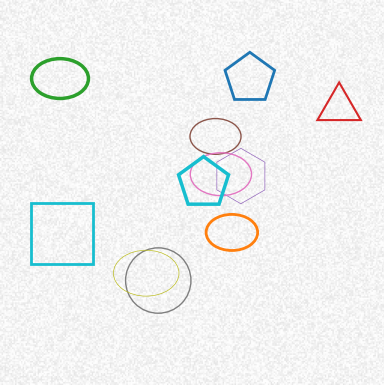[{"shape": "pentagon", "thickness": 2, "radius": 0.34, "center": [0.649, 0.796]}, {"shape": "oval", "thickness": 2, "radius": 0.33, "center": [0.602, 0.396]}, {"shape": "oval", "thickness": 2.5, "radius": 0.37, "center": [0.156, 0.796]}, {"shape": "triangle", "thickness": 1.5, "radius": 0.33, "center": [0.881, 0.721]}, {"shape": "hexagon", "thickness": 0.5, "radius": 0.36, "center": [0.626, 0.543]}, {"shape": "oval", "thickness": 1, "radius": 0.33, "center": [0.56, 0.646]}, {"shape": "oval", "thickness": 1, "radius": 0.4, "center": [0.574, 0.547]}, {"shape": "circle", "thickness": 1, "radius": 0.42, "center": [0.411, 0.271]}, {"shape": "oval", "thickness": 0.5, "radius": 0.43, "center": [0.38, 0.29]}, {"shape": "pentagon", "thickness": 2.5, "radius": 0.34, "center": [0.529, 0.525]}, {"shape": "square", "thickness": 2, "radius": 0.4, "center": [0.162, 0.394]}]